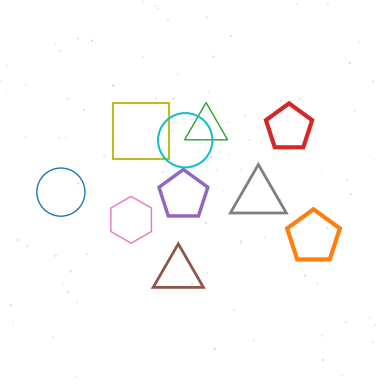[{"shape": "circle", "thickness": 1, "radius": 0.31, "center": [0.158, 0.501]}, {"shape": "pentagon", "thickness": 3, "radius": 0.36, "center": [0.814, 0.384]}, {"shape": "triangle", "thickness": 1, "radius": 0.32, "center": [0.535, 0.669]}, {"shape": "pentagon", "thickness": 3, "radius": 0.32, "center": [0.751, 0.668]}, {"shape": "pentagon", "thickness": 2.5, "radius": 0.33, "center": [0.476, 0.493]}, {"shape": "triangle", "thickness": 2, "radius": 0.38, "center": [0.463, 0.291]}, {"shape": "hexagon", "thickness": 1, "radius": 0.3, "center": [0.341, 0.429]}, {"shape": "triangle", "thickness": 2, "radius": 0.42, "center": [0.671, 0.489]}, {"shape": "square", "thickness": 1.5, "radius": 0.36, "center": [0.367, 0.659]}, {"shape": "circle", "thickness": 1.5, "radius": 0.35, "center": [0.481, 0.636]}]